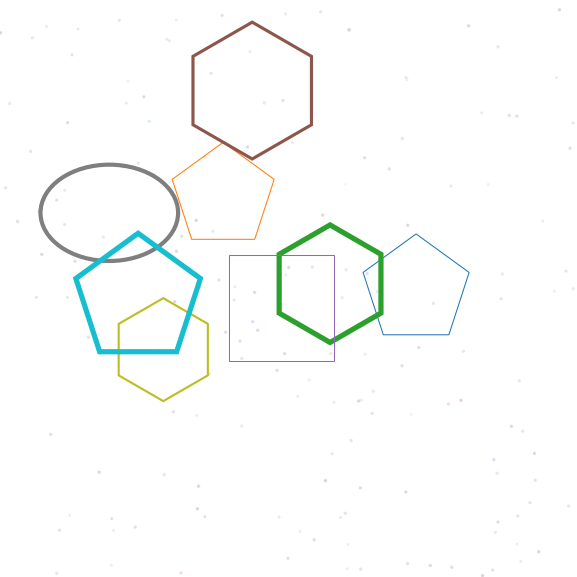[{"shape": "pentagon", "thickness": 0.5, "radius": 0.48, "center": [0.721, 0.498]}, {"shape": "pentagon", "thickness": 0.5, "radius": 0.46, "center": [0.387, 0.66]}, {"shape": "hexagon", "thickness": 2.5, "radius": 0.51, "center": [0.572, 0.508]}, {"shape": "square", "thickness": 0.5, "radius": 0.46, "center": [0.487, 0.466]}, {"shape": "hexagon", "thickness": 1.5, "radius": 0.59, "center": [0.437, 0.842]}, {"shape": "oval", "thickness": 2, "radius": 0.6, "center": [0.189, 0.631]}, {"shape": "hexagon", "thickness": 1, "radius": 0.45, "center": [0.283, 0.394]}, {"shape": "pentagon", "thickness": 2.5, "radius": 0.57, "center": [0.239, 0.482]}]